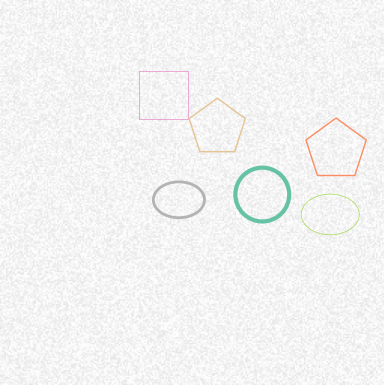[{"shape": "circle", "thickness": 3, "radius": 0.35, "center": [0.681, 0.495]}, {"shape": "pentagon", "thickness": 1, "radius": 0.41, "center": [0.873, 0.611]}, {"shape": "square", "thickness": 0.5, "radius": 0.31, "center": [0.425, 0.754]}, {"shape": "oval", "thickness": 0.5, "radius": 0.38, "center": [0.858, 0.443]}, {"shape": "pentagon", "thickness": 1, "radius": 0.38, "center": [0.564, 0.668]}, {"shape": "oval", "thickness": 2, "radius": 0.33, "center": [0.465, 0.481]}]